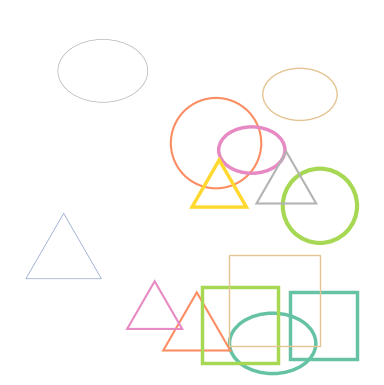[{"shape": "square", "thickness": 2.5, "radius": 0.43, "center": [0.841, 0.154]}, {"shape": "oval", "thickness": 2.5, "radius": 0.56, "center": [0.708, 0.108]}, {"shape": "circle", "thickness": 1.5, "radius": 0.59, "center": [0.561, 0.628]}, {"shape": "triangle", "thickness": 1.5, "radius": 0.5, "center": [0.511, 0.14]}, {"shape": "triangle", "thickness": 0.5, "radius": 0.57, "center": [0.165, 0.333]}, {"shape": "oval", "thickness": 2.5, "radius": 0.43, "center": [0.654, 0.61]}, {"shape": "triangle", "thickness": 1.5, "radius": 0.41, "center": [0.402, 0.187]}, {"shape": "square", "thickness": 2.5, "radius": 0.49, "center": [0.624, 0.156]}, {"shape": "circle", "thickness": 3, "radius": 0.48, "center": [0.831, 0.465]}, {"shape": "triangle", "thickness": 2.5, "radius": 0.41, "center": [0.569, 0.503]}, {"shape": "square", "thickness": 1, "radius": 0.59, "center": [0.712, 0.22]}, {"shape": "oval", "thickness": 1, "radius": 0.48, "center": [0.779, 0.755]}, {"shape": "triangle", "thickness": 1.5, "radius": 0.45, "center": [0.744, 0.516]}, {"shape": "oval", "thickness": 0.5, "radius": 0.58, "center": [0.267, 0.816]}]